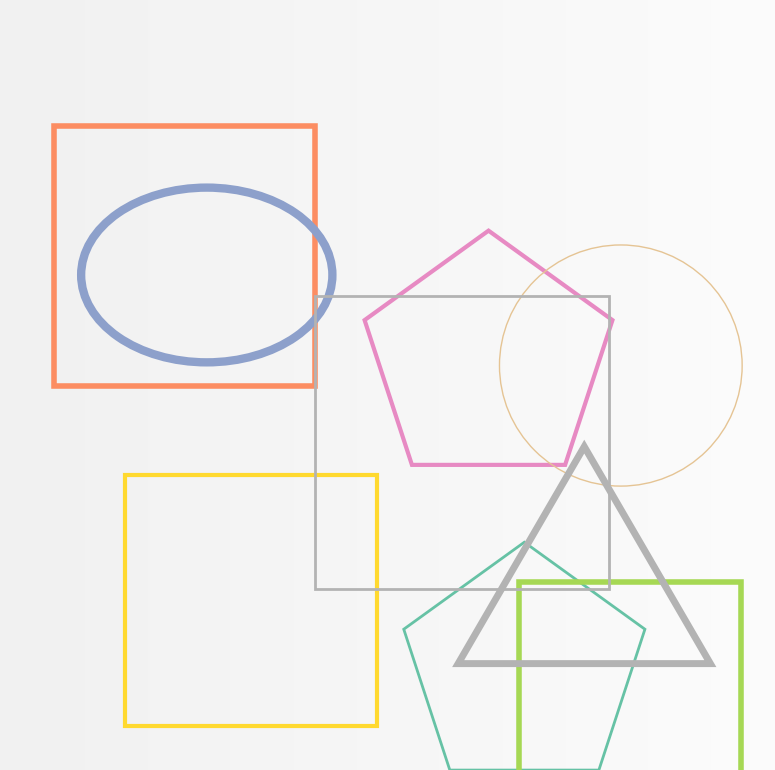[{"shape": "pentagon", "thickness": 1, "radius": 0.82, "center": [0.677, 0.132]}, {"shape": "square", "thickness": 2, "radius": 0.84, "center": [0.239, 0.667]}, {"shape": "oval", "thickness": 3, "radius": 0.81, "center": [0.267, 0.643]}, {"shape": "pentagon", "thickness": 1.5, "radius": 0.84, "center": [0.63, 0.532]}, {"shape": "square", "thickness": 2, "radius": 0.71, "center": [0.813, 0.102]}, {"shape": "square", "thickness": 1.5, "radius": 0.81, "center": [0.324, 0.221]}, {"shape": "circle", "thickness": 0.5, "radius": 0.78, "center": [0.801, 0.525]}, {"shape": "triangle", "thickness": 2.5, "radius": 0.94, "center": [0.754, 0.232]}, {"shape": "square", "thickness": 1, "radius": 0.95, "center": [0.596, 0.425]}]